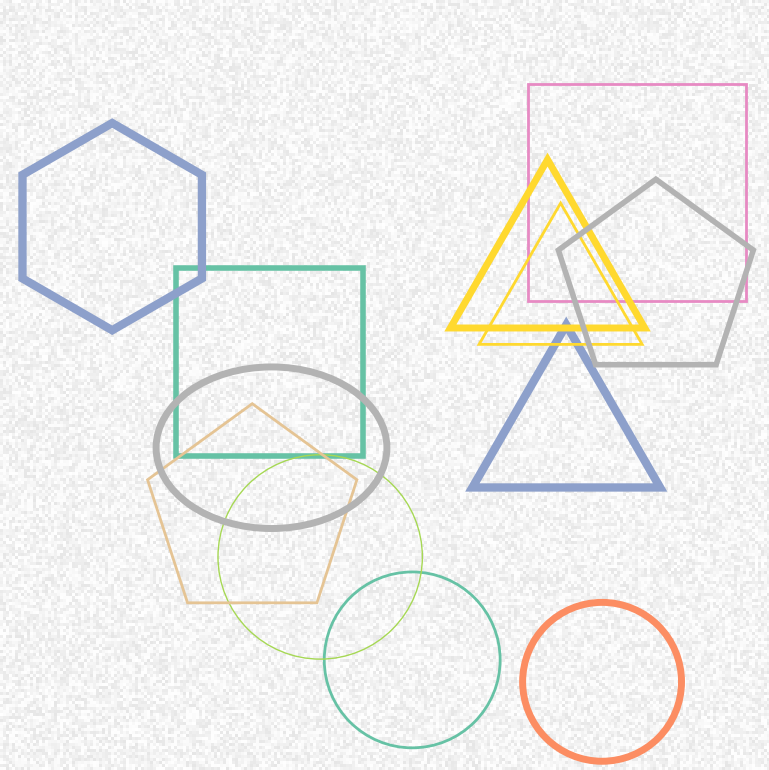[{"shape": "square", "thickness": 2, "radius": 0.61, "center": [0.35, 0.53]}, {"shape": "circle", "thickness": 1, "radius": 0.57, "center": [0.535, 0.143]}, {"shape": "circle", "thickness": 2.5, "radius": 0.52, "center": [0.782, 0.115]}, {"shape": "triangle", "thickness": 3, "radius": 0.7, "center": [0.735, 0.437]}, {"shape": "hexagon", "thickness": 3, "radius": 0.67, "center": [0.146, 0.706]}, {"shape": "square", "thickness": 1, "radius": 0.71, "center": [0.827, 0.75]}, {"shape": "circle", "thickness": 0.5, "radius": 0.66, "center": [0.416, 0.277]}, {"shape": "triangle", "thickness": 2.5, "radius": 0.73, "center": [0.711, 0.647]}, {"shape": "triangle", "thickness": 1, "radius": 0.61, "center": [0.728, 0.614]}, {"shape": "pentagon", "thickness": 1, "radius": 0.71, "center": [0.328, 0.333]}, {"shape": "oval", "thickness": 2.5, "radius": 0.75, "center": [0.353, 0.419]}, {"shape": "pentagon", "thickness": 2, "radius": 0.67, "center": [0.852, 0.634]}]